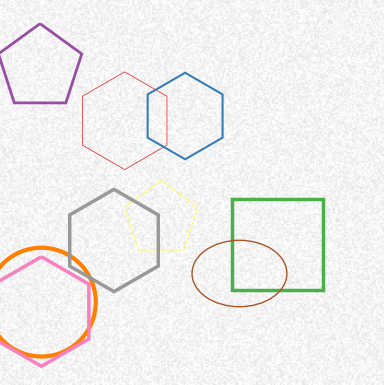[{"shape": "hexagon", "thickness": 0.5, "radius": 0.63, "center": [0.324, 0.686]}, {"shape": "hexagon", "thickness": 1.5, "radius": 0.56, "center": [0.481, 0.699]}, {"shape": "square", "thickness": 2.5, "radius": 0.59, "center": [0.721, 0.365]}, {"shape": "pentagon", "thickness": 2, "radius": 0.57, "center": [0.104, 0.825]}, {"shape": "circle", "thickness": 3, "radius": 0.71, "center": [0.107, 0.215]}, {"shape": "pentagon", "thickness": 0.5, "radius": 0.5, "center": [0.419, 0.432]}, {"shape": "oval", "thickness": 1, "radius": 0.62, "center": [0.622, 0.29]}, {"shape": "hexagon", "thickness": 2.5, "radius": 0.71, "center": [0.108, 0.191]}, {"shape": "hexagon", "thickness": 2.5, "radius": 0.66, "center": [0.296, 0.375]}]